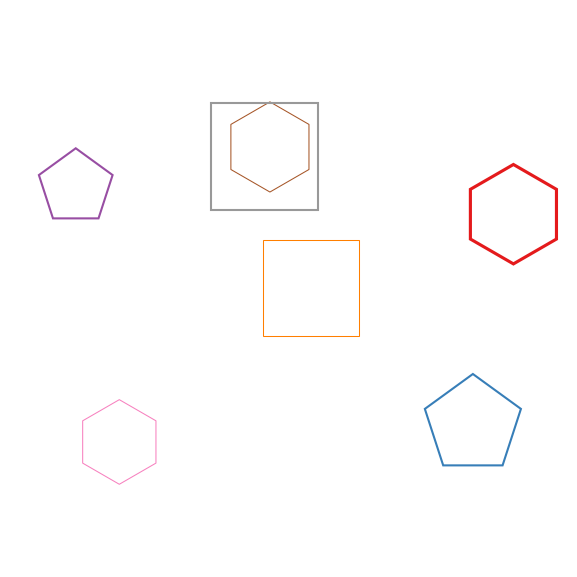[{"shape": "hexagon", "thickness": 1.5, "radius": 0.43, "center": [0.889, 0.628]}, {"shape": "pentagon", "thickness": 1, "radius": 0.44, "center": [0.819, 0.264]}, {"shape": "pentagon", "thickness": 1, "radius": 0.34, "center": [0.131, 0.675]}, {"shape": "square", "thickness": 0.5, "radius": 0.42, "center": [0.539, 0.5]}, {"shape": "hexagon", "thickness": 0.5, "radius": 0.39, "center": [0.467, 0.745]}, {"shape": "hexagon", "thickness": 0.5, "radius": 0.37, "center": [0.207, 0.234]}, {"shape": "square", "thickness": 1, "radius": 0.46, "center": [0.458, 0.728]}]